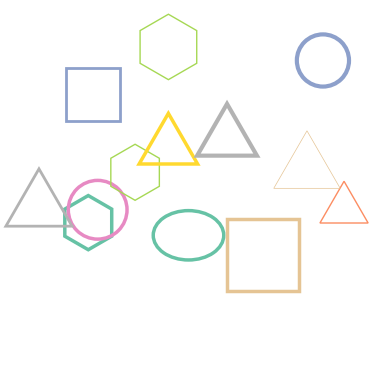[{"shape": "oval", "thickness": 2.5, "radius": 0.46, "center": [0.49, 0.389]}, {"shape": "hexagon", "thickness": 2.5, "radius": 0.35, "center": [0.229, 0.422]}, {"shape": "triangle", "thickness": 1, "radius": 0.36, "center": [0.894, 0.457]}, {"shape": "square", "thickness": 2, "radius": 0.35, "center": [0.241, 0.754]}, {"shape": "circle", "thickness": 3, "radius": 0.34, "center": [0.839, 0.843]}, {"shape": "circle", "thickness": 2.5, "radius": 0.38, "center": [0.254, 0.455]}, {"shape": "hexagon", "thickness": 1, "radius": 0.36, "center": [0.351, 0.553]}, {"shape": "hexagon", "thickness": 1, "radius": 0.42, "center": [0.437, 0.878]}, {"shape": "triangle", "thickness": 2.5, "radius": 0.44, "center": [0.437, 0.618]}, {"shape": "triangle", "thickness": 0.5, "radius": 0.5, "center": [0.797, 0.561]}, {"shape": "square", "thickness": 2.5, "radius": 0.47, "center": [0.683, 0.338]}, {"shape": "triangle", "thickness": 2, "radius": 0.5, "center": [0.101, 0.462]}, {"shape": "triangle", "thickness": 3, "radius": 0.45, "center": [0.59, 0.641]}]